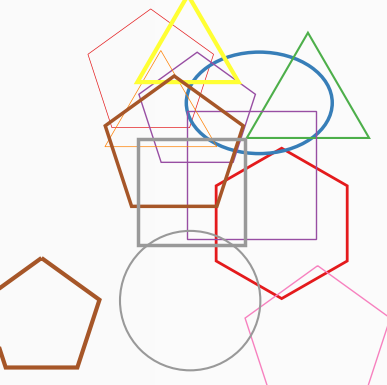[{"shape": "hexagon", "thickness": 2, "radius": 0.98, "center": [0.727, 0.42]}, {"shape": "pentagon", "thickness": 0.5, "radius": 0.85, "center": [0.389, 0.806]}, {"shape": "oval", "thickness": 2.5, "radius": 0.94, "center": [0.669, 0.733]}, {"shape": "triangle", "thickness": 1.5, "radius": 0.91, "center": [0.795, 0.733]}, {"shape": "pentagon", "thickness": 1, "radius": 0.79, "center": [0.509, 0.706]}, {"shape": "square", "thickness": 1, "radius": 0.83, "center": [0.65, 0.546]}, {"shape": "triangle", "thickness": 0.5, "radius": 0.83, "center": [0.415, 0.702]}, {"shape": "triangle", "thickness": 3, "radius": 0.75, "center": [0.485, 0.862]}, {"shape": "pentagon", "thickness": 2.5, "radius": 0.94, "center": [0.45, 0.615]}, {"shape": "pentagon", "thickness": 3, "radius": 0.79, "center": [0.107, 0.173]}, {"shape": "pentagon", "thickness": 1, "radius": 0.98, "center": [0.82, 0.113]}, {"shape": "square", "thickness": 2.5, "radius": 0.69, "center": [0.494, 0.502]}, {"shape": "circle", "thickness": 1.5, "radius": 0.91, "center": [0.491, 0.219]}]